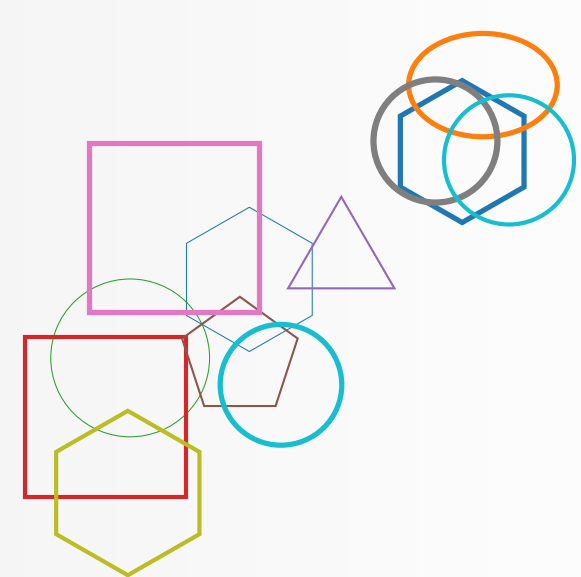[{"shape": "hexagon", "thickness": 2.5, "radius": 0.61, "center": [0.795, 0.737]}, {"shape": "hexagon", "thickness": 0.5, "radius": 0.62, "center": [0.429, 0.515]}, {"shape": "oval", "thickness": 2.5, "radius": 0.64, "center": [0.831, 0.852]}, {"shape": "circle", "thickness": 0.5, "radius": 0.68, "center": [0.224, 0.379]}, {"shape": "square", "thickness": 2, "radius": 0.69, "center": [0.181, 0.277]}, {"shape": "triangle", "thickness": 1, "radius": 0.53, "center": [0.587, 0.553]}, {"shape": "pentagon", "thickness": 1, "radius": 0.52, "center": [0.413, 0.381]}, {"shape": "square", "thickness": 2.5, "radius": 0.73, "center": [0.3, 0.605]}, {"shape": "circle", "thickness": 3, "radius": 0.53, "center": [0.749, 0.755]}, {"shape": "hexagon", "thickness": 2, "radius": 0.71, "center": [0.22, 0.145]}, {"shape": "circle", "thickness": 2, "radius": 0.56, "center": [0.876, 0.722]}, {"shape": "circle", "thickness": 2.5, "radius": 0.52, "center": [0.483, 0.333]}]